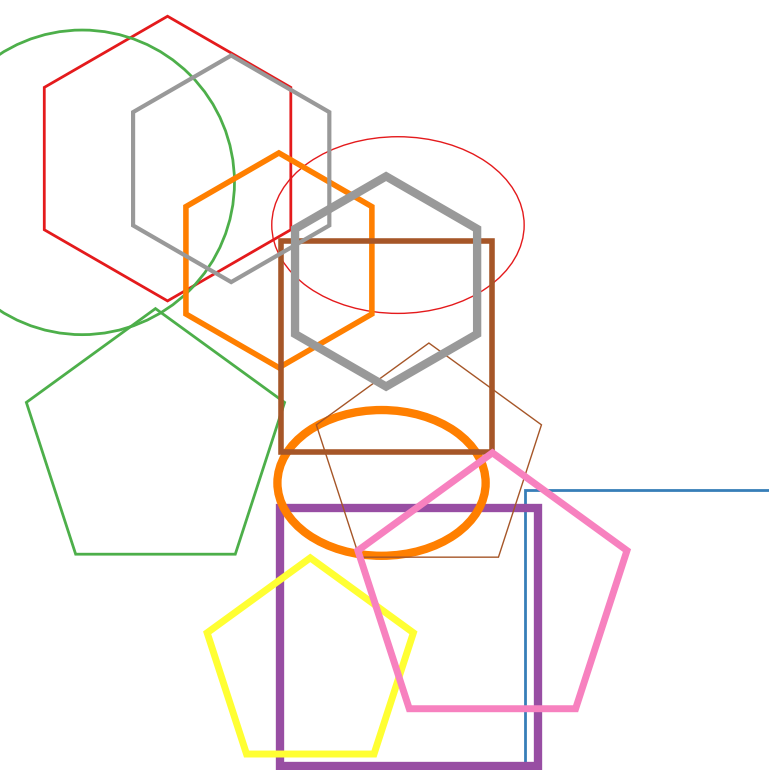[{"shape": "hexagon", "thickness": 1, "radius": 0.92, "center": [0.218, 0.794]}, {"shape": "oval", "thickness": 0.5, "radius": 0.82, "center": [0.517, 0.708]}, {"shape": "square", "thickness": 1, "radius": 1.0, "center": [0.881, 0.164]}, {"shape": "pentagon", "thickness": 1, "radius": 0.88, "center": [0.202, 0.423]}, {"shape": "circle", "thickness": 1, "radius": 0.99, "center": [0.107, 0.763]}, {"shape": "square", "thickness": 3, "radius": 0.84, "center": [0.532, 0.173]}, {"shape": "hexagon", "thickness": 2, "radius": 0.7, "center": [0.362, 0.662]}, {"shape": "oval", "thickness": 3, "radius": 0.68, "center": [0.496, 0.373]}, {"shape": "pentagon", "thickness": 2.5, "radius": 0.7, "center": [0.403, 0.135]}, {"shape": "pentagon", "thickness": 0.5, "radius": 0.77, "center": [0.557, 0.401]}, {"shape": "square", "thickness": 2, "radius": 0.69, "center": [0.501, 0.55]}, {"shape": "pentagon", "thickness": 2.5, "radius": 0.92, "center": [0.64, 0.228]}, {"shape": "hexagon", "thickness": 3, "radius": 0.68, "center": [0.501, 0.634]}, {"shape": "hexagon", "thickness": 1.5, "radius": 0.74, "center": [0.3, 0.781]}]